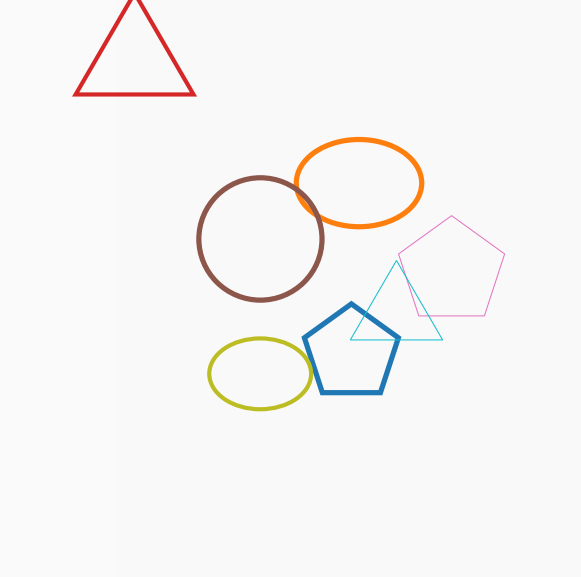[{"shape": "pentagon", "thickness": 2.5, "radius": 0.42, "center": [0.605, 0.388]}, {"shape": "oval", "thickness": 2.5, "radius": 0.54, "center": [0.618, 0.682]}, {"shape": "triangle", "thickness": 2, "radius": 0.59, "center": [0.232, 0.894]}, {"shape": "circle", "thickness": 2.5, "radius": 0.53, "center": [0.448, 0.585]}, {"shape": "pentagon", "thickness": 0.5, "radius": 0.48, "center": [0.777, 0.53]}, {"shape": "oval", "thickness": 2, "radius": 0.44, "center": [0.448, 0.352]}, {"shape": "triangle", "thickness": 0.5, "radius": 0.46, "center": [0.682, 0.456]}]